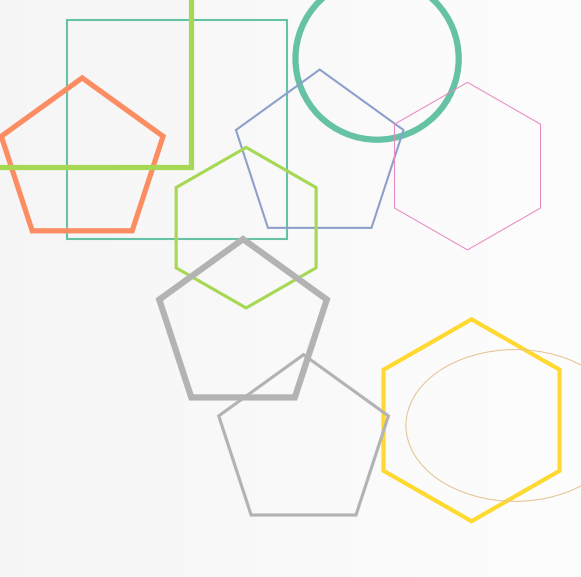[{"shape": "square", "thickness": 1, "radius": 0.95, "center": [0.304, 0.774]}, {"shape": "circle", "thickness": 3, "radius": 0.7, "center": [0.649, 0.898]}, {"shape": "pentagon", "thickness": 2.5, "radius": 0.73, "center": [0.141, 0.718]}, {"shape": "pentagon", "thickness": 1, "radius": 0.76, "center": [0.55, 0.727]}, {"shape": "hexagon", "thickness": 0.5, "radius": 0.73, "center": [0.804, 0.711]}, {"shape": "square", "thickness": 2.5, "radius": 0.94, "center": [0.142, 0.898]}, {"shape": "hexagon", "thickness": 1.5, "radius": 0.7, "center": [0.423, 0.605]}, {"shape": "hexagon", "thickness": 2, "radius": 0.87, "center": [0.811, 0.271]}, {"shape": "oval", "thickness": 0.5, "radius": 0.94, "center": [0.886, 0.262]}, {"shape": "pentagon", "thickness": 3, "radius": 0.76, "center": [0.418, 0.434]}, {"shape": "pentagon", "thickness": 1.5, "radius": 0.77, "center": [0.522, 0.232]}]